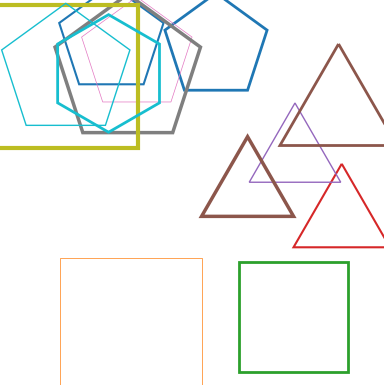[{"shape": "pentagon", "thickness": 2, "radius": 0.7, "center": [0.561, 0.879]}, {"shape": "pentagon", "thickness": 1.5, "radius": 0.71, "center": [0.289, 0.896]}, {"shape": "square", "thickness": 0.5, "radius": 0.92, "center": [0.34, 0.145]}, {"shape": "square", "thickness": 2, "radius": 0.71, "center": [0.763, 0.177]}, {"shape": "triangle", "thickness": 1.5, "radius": 0.72, "center": [0.888, 0.43]}, {"shape": "triangle", "thickness": 1, "radius": 0.69, "center": [0.766, 0.595]}, {"shape": "triangle", "thickness": 2.5, "radius": 0.69, "center": [0.643, 0.507]}, {"shape": "triangle", "thickness": 2, "radius": 0.88, "center": [0.879, 0.71]}, {"shape": "pentagon", "thickness": 0.5, "radius": 0.75, "center": [0.355, 0.857]}, {"shape": "pentagon", "thickness": 2.5, "radius": 0.99, "center": [0.332, 0.816]}, {"shape": "square", "thickness": 3, "radius": 0.93, "center": [0.174, 0.801]}, {"shape": "hexagon", "thickness": 2, "radius": 0.76, "center": [0.282, 0.809]}, {"shape": "pentagon", "thickness": 1, "radius": 0.88, "center": [0.171, 0.816]}]